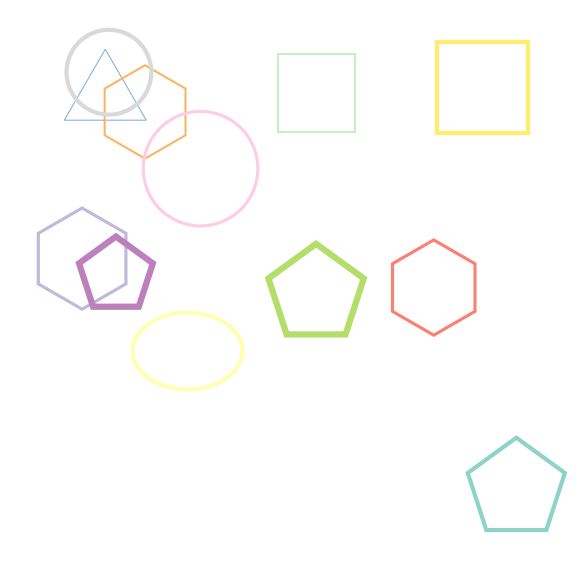[{"shape": "pentagon", "thickness": 2, "radius": 0.44, "center": [0.894, 0.153]}, {"shape": "oval", "thickness": 2, "radius": 0.48, "center": [0.325, 0.391]}, {"shape": "hexagon", "thickness": 1.5, "radius": 0.44, "center": [0.142, 0.551]}, {"shape": "hexagon", "thickness": 1.5, "radius": 0.41, "center": [0.751, 0.501]}, {"shape": "triangle", "thickness": 0.5, "radius": 0.41, "center": [0.182, 0.832]}, {"shape": "hexagon", "thickness": 1, "radius": 0.4, "center": [0.251, 0.805]}, {"shape": "pentagon", "thickness": 3, "radius": 0.43, "center": [0.547, 0.49]}, {"shape": "circle", "thickness": 1.5, "radius": 0.5, "center": [0.347, 0.707]}, {"shape": "circle", "thickness": 2, "radius": 0.37, "center": [0.189, 0.874]}, {"shape": "pentagon", "thickness": 3, "radius": 0.34, "center": [0.201, 0.522]}, {"shape": "square", "thickness": 1, "radius": 0.34, "center": [0.548, 0.838]}, {"shape": "square", "thickness": 2, "radius": 0.39, "center": [0.835, 0.848]}]